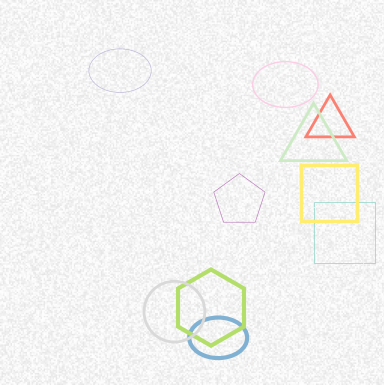[{"shape": "square", "thickness": 0.5, "radius": 0.4, "center": [0.894, 0.395]}, {"shape": "square", "thickness": 0.5, "radius": 0.44, "center": [0.855, 0.375]}, {"shape": "oval", "thickness": 0.5, "radius": 0.4, "center": [0.312, 0.816]}, {"shape": "triangle", "thickness": 2, "radius": 0.36, "center": [0.857, 0.681]}, {"shape": "oval", "thickness": 3, "radius": 0.38, "center": [0.567, 0.123]}, {"shape": "hexagon", "thickness": 3, "radius": 0.49, "center": [0.548, 0.201]}, {"shape": "oval", "thickness": 1, "radius": 0.43, "center": [0.741, 0.78]}, {"shape": "circle", "thickness": 2, "radius": 0.39, "center": [0.453, 0.19]}, {"shape": "pentagon", "thickness": 0.5, "radius": 0.35, "center": [0.622, 0.479]}, {"shape": "triangle", "thickness": 2, "radius": 0.5, "center": [0.814, 0.632]}, {"shape": "square", "thickness": 2.5, "radius": 0.36, "center": [0.855, 0.5]}]